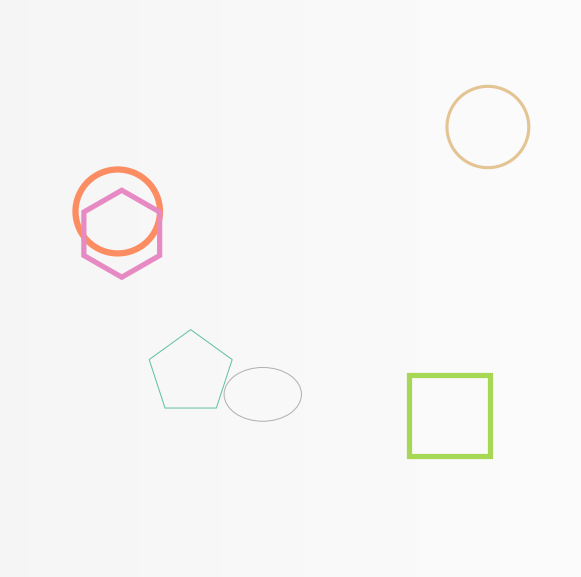[{"shape": "pentagon", "thickness": 0.5, "radius": 0.38, "center": [0.328, 0.353]}, {"shape": "circle", "thickness": 3, "radius": 0.36, "center": [0.203, 0.633]}, {"shape": "hexagon", "thickness": 2.5, "radius": 0.38, "center": [0.209, 0.594]}, {"shape": "square", "thickness": 2.5, "radius": 0.35, "center": [0.773, 0.279]}, {"shape": "circle", "thickness": 1.5, "radius": 0.35, "center": [0.839, 0.779]}, {"shape": "oval", "thickness": 0.5, "radius": 0.33, "center": [0.452, 0.316]}]